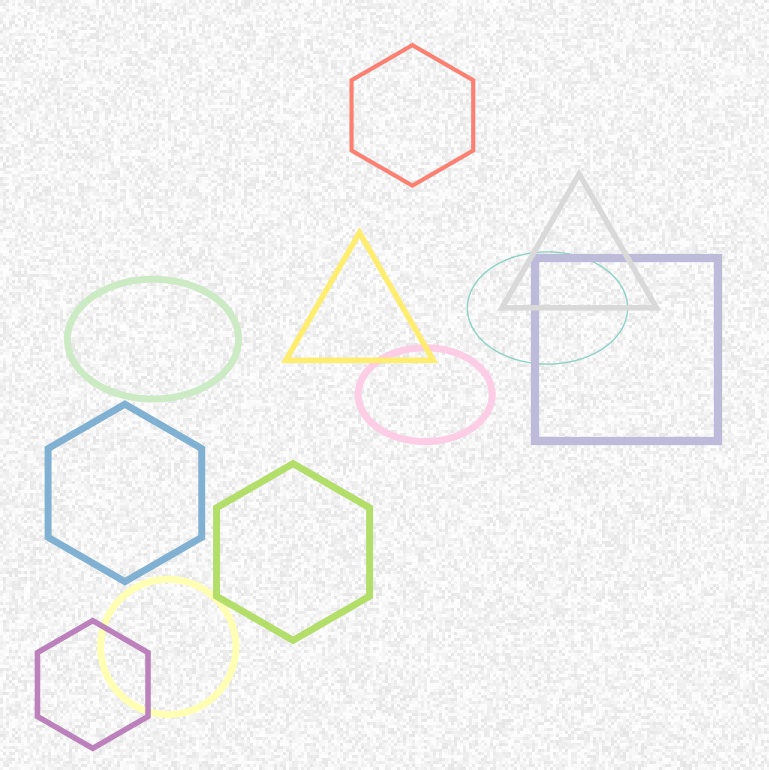[{"shape": "oval", "thickness": 0.5, "radius": 0.52, "center": [0.711, 0.6]}, {"shape": "circle", "thickness": 2.5, "radius": 0.44, "center": [0.218, 0.16]}, {"shape": "square", "thickness": 3, "radius": 0.59, "center": [0.813, 0.546]}, {"shape": "hexagon", "thickness": 1.5, "radius": 0.46, "center": [0.536, 0.85]}, {"shape": "hexagon", "thickness": 2.5, "radius": 0.58, "center": [0.162, 0.36]}, {"shape": "hexagon", "thickness": 2.5, "radius": 0.57, "center": [0.381, 0.283]}, {"shape": "oval", "thickness": 2.5, "radius": 0.44, "center": [0.552, 0.487]}, {"shape": "triangle", "thickness": 2, "radius": 0.58, "center": [0.752, 0.658]}, {"shape": "hexagon", "thickness": 2, "radius": 0.41, "center": [0.12, 0.111]}, {"shape": "oval", "thickness": 2.5, "radius": 0.56, "center": [0.199, 0.56]}, {"shape": "triangle", "thickness": 2, "radius": 0.55, "center": [0.467, 0.587]}]